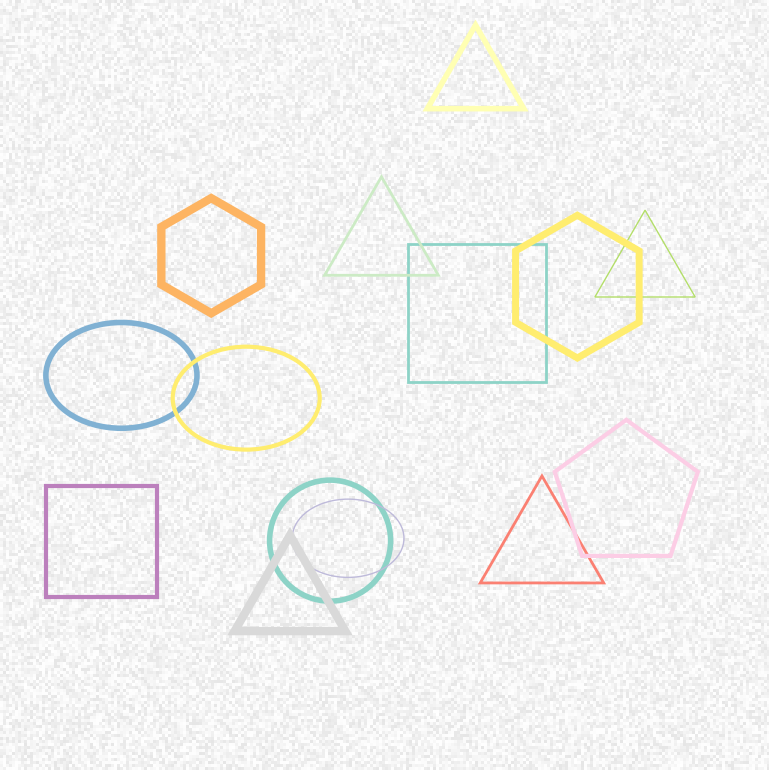[{"shape": "square", "thickness": 1, "radius": 0.45, "center": [0.62, 0.593]}, {"shape": "circle", "thickness": 2, "radius": 0.39, "center": [0.429, 0.298]}, {"shape": "triangle", "thickness": 2, "radius": 0.36, "center": [0.618, 0.895]}, {"shape": "oval", "thickness": 0.5, "radius": 0.36, "center": [0.452, 0.301]}, {"shape": "triangle", "thickness": 1, "radius": 0.46, "center": [0.704, 0.289]}, {"shape": "oval", "thickness": 2, "radius": 0.49, "center": [0.158, 0.512]}, {"shape": "hexagon", "thickness": 3, "radius": 0.37, "center": [0.274, 0.668]}, {"shape": "triangle", "thickness": 0.5, "radius": 0.38, "center": [0.838, 0.652]}, {"shape": "pentagon", "thickness": 1.5, "radius": 0.49, "center": [0.813, 0.357]}, {"shape": "triangle", "thickness": 3, "radius": 0.42, "center": [0.377, 0.222]}, {"shape": "square", "thickness": 1.5, "radius": 0.36, "center": [0.132, 0.297]}, {"shape": "triangle", "thickness": 1, "radius": 0.43, "center": [0.495, 0.685]}, {"shape": "hexagon", "thickness": 2.5, "radius": 0.46, "center": [0.75, 0.628]}, {"shape": "oval", "thickness": 1.5, "radius": 0.48, "center": [0.32, 0.483]}]